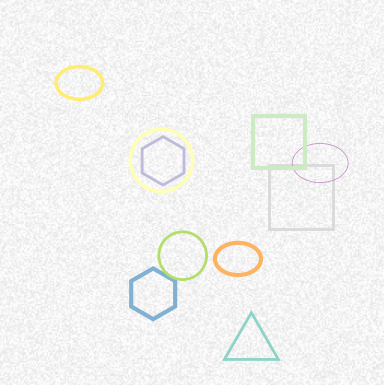[{"shape": "triangle", "thickness": 2, "radius": 0.41, "center": [0.653, 0.107]}, {"shape": "circle", "thickness": 2.5, "radius": 0.4, "center": [0.419, 0.583]}, {"shape": "hexagon", "thickness": 2, "radius": 0.31, "center": [0.424, 0.582]}, {"shape": "hexagon", "thickness": 3, "radius": 0.33, "center": [0.398, 0.237]}, {"shape": "oval", "thickness": 3, "radius": 0.3, "center": [0.618, 0.327]}, {"shape": "circle", "thickness": 2, "radius": 0.31, "center": [0.475, 0.336]}, {"shape": "square", "thickness": 2, "radius": 0.42, "center": [0.782, 0.489]}, {"shape": "oval", "thickness": 0.5, "radius": 0.36, "center": [0.832, 0.577]}, {"shape": "square", "thickness": 3, "radius": 0.34, "center": [0.725, 0.631]}, {"shape": "oval", "thickness": 2.5, "radius": 0.3, "center": [0.206, 0.785]}]